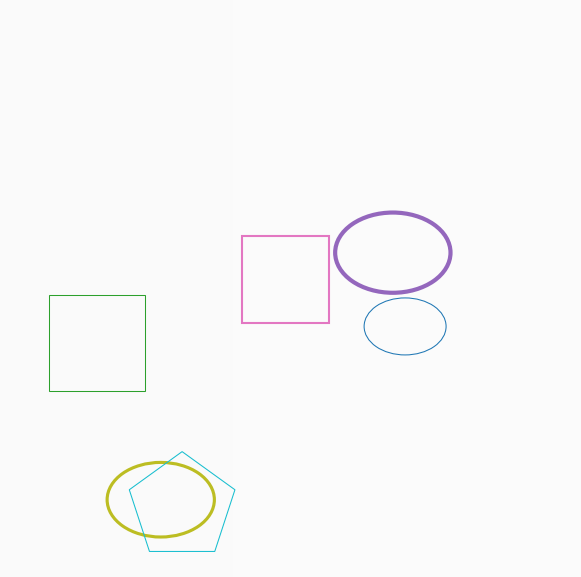[{"shape": "oval", "thickness": 0.5, "radius": 0.35, "center": [0.697, 0.434]}, {"shape": "square", "thickness": 0.5, "radius": 0.42, "center": [0.167, 0.405]}, {"shape": "oval", "thickness": 2, "radius": 0.5, "center": [0.676, 0.562]}, {"shape": "square", "thickness": 1, "radius": 0.38, "center": [0.491, 0.515]}, {"shape": "oval", "thickness": 1.5, "radius": 0.46, "center": [0.277, 0.134]}, {"shape": "pentagon", "thickness": 0.5, "radius": 0.48, "center": [0.313, 0.122]}]